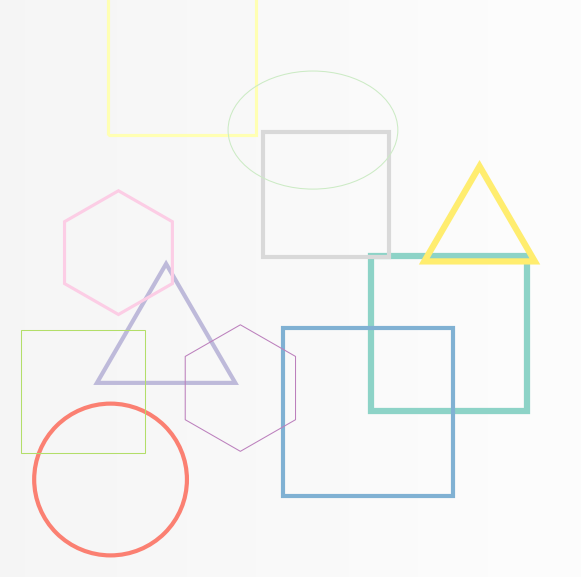[{"shape": "square", "thickness": 3, "radius": 0.67, "center": [0.772, 0.421]}, {"shape": "square", "thickness": 1.5, "radius": 0.64, "center": [0.313, 0.893]}, {"shape": "triangle", "thickness": 2, "radius": 0.69, "center": [0.286, 0.405]}, {"shape": "circle", "thickness": 2, "radius": 0.66, "center": [0.19, 0.169]}, {"shape": "square", "thickness": 2, "radius": 0.73, "center": [0.632, 0.286]}, {"shape": "square", "thickness": 0.5, "radius": 0.53, "center": [0.143, 0.321]}, {"shape": "hexagon", "thickness": 1.5, "radius": 0.54, "center": [0.204, 0.562]}, {"shape": "square", "thickness": 2, "radius": 0.54, "center": [0.561, 0.663]}, {"shape": "hexagon", "thickness": 0.5, "radius": 0.55, "center": [0.414, 0.327]}, {"shape": "oval", "thickness": 0.5, "radius": 0.73, "center": [0.538, 0.774]}, {"shape": "triangle", "thickness": 3, "radius": 0.55, "center": [0.825, 0.601]}]